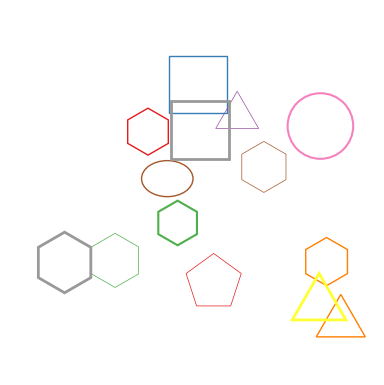[{"shape": "pentagon", "thickness": 0.5, "radius": 0.38, "center": [0.555, 0.266]}, {"shape": "hexagon", "thickness": 1, "radius": 0.3, "center": [0.384, 0.658]}, {"shape": "square", "thickness": 1, "radius": 0.37, "center": [0.514, 0.78]}, {"shape": "hexagon", "thickness": 0.5, "radius": 0.35, "center": [0.299, 0.324]}, {"shape": "hexagon", "thickness": 1.5, "radius": 0.29, "center": [0.461, 0.421]}, {"shape": "triangle", "thickness": 0.5, "radius": 0.32, "center": [0.616, 0.698]}, {"shape": "hexagon", "thickness": 1, "radius": 0.31, "center": [0.848, 0.321]}, {"shape": "triangle", "thickness": 1, "radius": 0.37, "center": [0.885, 0.162]}, {"shape": "triangle", "thickness": 2, "radius": 0.4, "center": [0.829, 0.209]}, {"shape": "hexagon", "thickness": 0.5, "radius": 0.33, "center": [0.685, 0.566]}, {"shape": "oval", "thickness": 1, "radius": 0.33, "center": [0.434, 0.536]}, {"shape": "circle", "thickness": 1.5, "radius": 0.43, "center": [0.832, 0.673]}, {"shape": "hexagon", "thickness": 2, "radius": 0.39, "center": [0.168, 0.318]}, {"shape": "square", "thickness": 2, "radius": 0.37, "center": [0.519, 0.662]}]